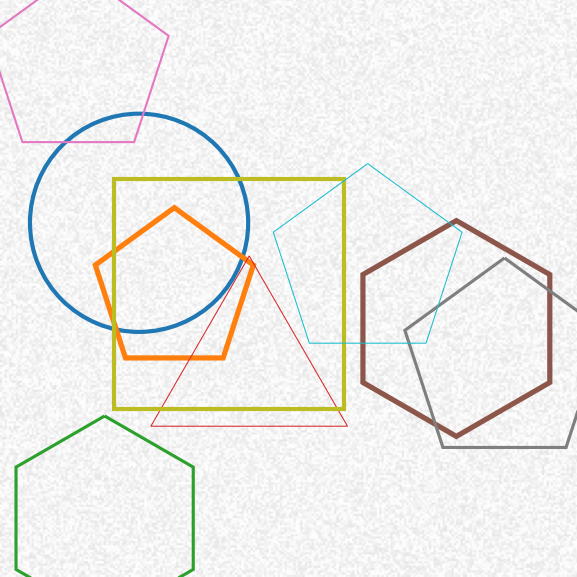[{"shape": "circle", "thickness": 2, "radius": 0.94, "center": [0.241, 0.613]}, {"shape": "pentagon", "thickness": 2.5, "radius": 0.72, "center": [0.302, 0.496]}, {"shape": "hexagon", "thickness": 1.5, "radius": 0.89, "center": [0.181, 0.102]}, {"shape": "triangle", "thickness": 0.5, "radius": 0.98, "center": [0.431, 0.359]}, {"shape": "hexagon", "thickness": 2.5, "radius": 0.93, "center": [0.79, 0.43]}, {"shape": "pentagon", "thickness": 1, "radius": 0.82, "center": [0.136, 0.886]}, {"shape": "pentagon", "thickness": 1.5, "radius": 0.91, "center": [0.874, 0.371]}, {"shape": "square", "thickness": 2, "radius": 0.99, "center": [0.397, 0.49]}, {"shape": "pentagon", "thickness": 0.5, "radius": 0.86, "center": [0.637, 0.544]}]